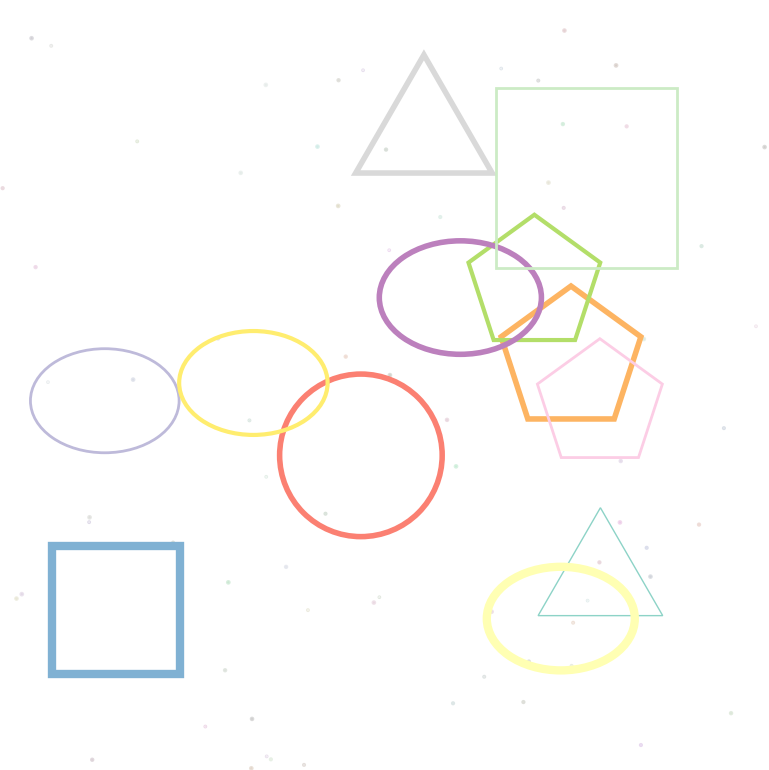[{"shape": "triangle", "thickness": 0.5, "radius": 0.47, "center": [0.78, 0.247]}, {"shape": "oval", "thickness": 3, "radius": 0.48, "center": [0.728, 0.197]}, {"shape": "oval", "thickness": 1, "radius": 0.48, "center": [0.136, 0.48]}, {"shape": "circle", "thickness": 2, "radius": 0.53, "center": [0.469, 0.409]}, {"shape": "square", "thickness": 3, "radius": 0.41, "center": [0.151, 0.208]}, {"shape": "pentagon", "thickness": 2, "radius": 0.48, "center": [0.742, 0.533]}, {"shape": "pentagon", "thickness": 1.5, "radius": 0.45, "center": [0.694, 0.631]}, {"shape": "pentagon", "thickness": 1, "radius": 0.43, "center": [0.779, 0.475]}, {"shape": "triangle", "thickness": 2, "radius": 0.51, "center": [0.551, 0.826]}, {"shape": "oval", "thickness": 2, "radius": 0.53, "center": [0.598, 0.614]}, {"shape": "square", "thickness": 1, "radius": 0.59, "center": [0.762, 0.769]}, {"shape": "oval", "thickness": 1.5, "radius": 0.48, "center": [0.329, 0.503]}]